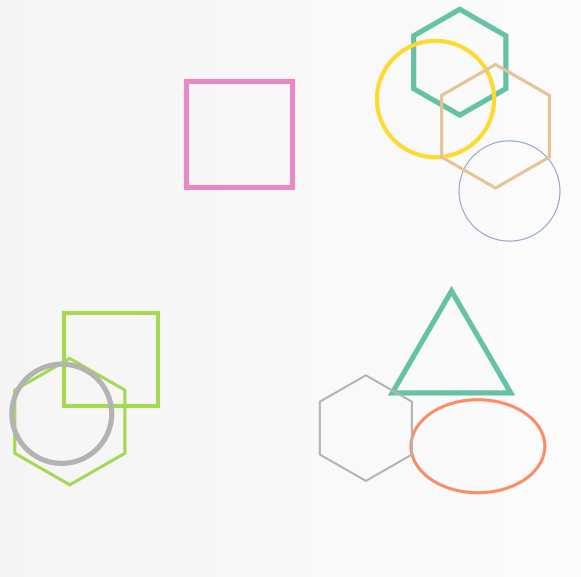[{"shape": "hexagon", "thickness": 2.5, "radius": 0.46, "center": [0.791, 0.891]}, {"shape": "triangle", "thickness": 2.5, "radius": 0.59, "center": [0.777, 0.378]}, {"shape": "oval", "thickness": 1.5, "radius": 0.58, "center": [0.822, 0.226]}, {"shape": "circle", "thickness": 0.5, "radius": 0.43, "center": [0.877, 0.668]}, {"shape": "square", "thickness": 2.5, "radius": 0.46, "center": [0.411, 0.768]}, {"shape": "square", "thickness": 2, "radius": 0.41, "center": [0.191, 0.376]}, {"shape": "hexagon", "thickness": 1.5, "radius": 0.55, "center": [0.12, 0.269]}, {"shape": "circle", "thickness": 2, "radius": 0.5, "center": [0.749, 0.828]}, {"shape": "hexagon", "thickness": 1.5, "radius": 0.53, "center": [0.852, 0.781]}, {"shape": "hexagon", "thickness": 1, "radius": 0.46, "center": [0.629, 0.258]}, {"shape": "circle", "thickness": 2.5, "radius": 0.43, "center": [0.106, 0.283]}]